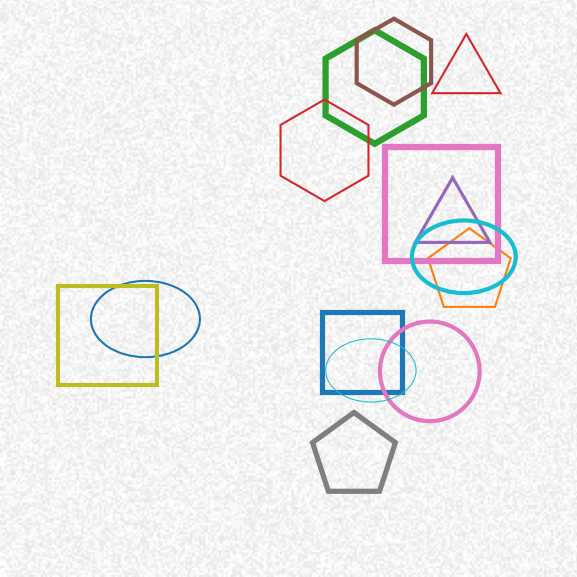[{"shape": "square", "thickness": 2.5, "radius": 0.34, "center": [0.627, 0.39]}, {"shape": "oval", "thickness": 1, "radius": 0.47, "center": [0.252, 0.447]}, {"shape": "pentagon", "thickness": 1, "radius": 0.38, "center": [0.813, 0.529]}, {"shape": "hexagon", "thickness": 3, "radius": 0.49, "center": [0.649, 0.848]}, {"shape": "triangle", "thickness": 1, "radius": 0.34, "center": [0.808, 0.872]}, {"shape": "hexagon", "thickness": 1, "radius": 0.44, "center": [0.562, 0.739]}, {"shape": "triangle", "thickness": 1.5, "radius": 0.37, "center": [0.784, 0.617]}, {"shape": "hexagon", "thickness": 2, "radius": 0.37, "center": [0.682, 0.892]}, {"shape": "circle", "thickness": 2, "radius": 0.43, "center": [0.744, 0.356]}, {"shape": "square", "thickness": 3, "radius": 0.49, "center": [0.764, 0.646]}, {"shape": "pentagon", "thickness": 2.5, "radius": 0.38, "center": [0.613, 0.209]}, {"shape": "square", "thickness": 2, "radius": 0.43, "center": [0.186, 0.418]}, {"shape": "oval", "thickness": 0.5, "radius": 0.39, "center": [0.642, 0.358]}, {"shape": "oval", "thickness": 2, "radius": 0.45, "center": [0.803, 0.555]}]